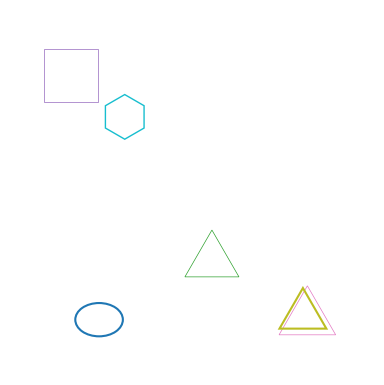[{"shape": "oval", "thickness": 1.5, "radius": 0.31, "center": [0.257, 0.17]}, {"shape": "triangle", "thickness": 0.5, "radius": 0.41, "center": [0.55, 0.321]}, {"shape": "square", "thickness": 0.5, "radius": 0.35, "center": [0.184, 0.803]}, {"shape": "triangle", "thickness": 0.5, "radius": 0.42, "center": [0.798, 0.173]}, {"shape": "triangle", "thickness": 1.5, "radius": 0.35, "center": [0.787, 0.182]}, {"shape": "hexagon", "thickness": 1, "radius": 0.29, "center": [0.324, 0.696]}]